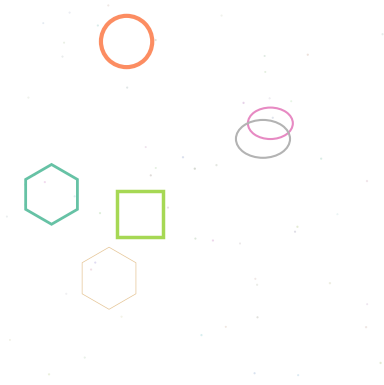[{"shape": "hexagon", "thickness": 2, "radius": 0.39, "center": [0.134, 0.495]}, {"shape": "circle", "thickness": 3, "radius": 0.33, "center": [0.329, 0.892]}, {"shape": "oval", "thickness": 1.5, "radius": 0.29, "center": [0.702, 0.68]}, {"shape": "square", "thickness": 2.5, "radius": 0.3, "center": [0.364, 0.445]}, {"shape": "hexagon", "thickness": 0.5, "radius": 0.4, "center": [0.283, 0.277]}, {"shape": "oval", "thickness": 1.5, "radius": 0.35, "center": [0.683, 0.639]}]